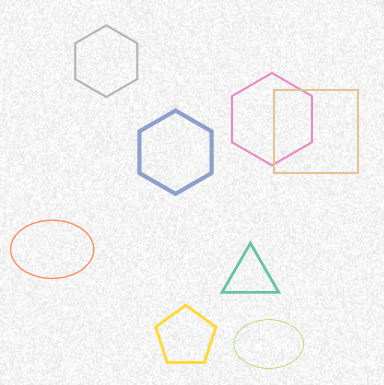[{"shape": "triangle", "thickness": 2, "radius": 0.43, "center": [0.65, 0.283]}, {"shape": "oval", "thickness": 1, "radius": 0.54, "center": [0.136, 0.352]}, {"shape": "hexagon", "thickness": 3, "radius": 0.54, "center": [0.456, 0.605]}, {"shape": "hexagon", "thickness": 1.5, "radius": 0.6, "center": [0.706, 0.69]}, {"shape": "oval", "thickness": 0.5, "radius": 0.45, "center": [0.698, 0.106]}, {"shape": "pentagon", "thickness": 2, "radius": 0.41, "center": [0.483, 0.125]}, {"shape": "square", "thickness": 1.5, "radius": 0.54, "center": [0.82, 0.658]}, {"shape": "hexagon", "thickness": 1.5, "radius": 0.47, "center": [0.276, 0.841]}]